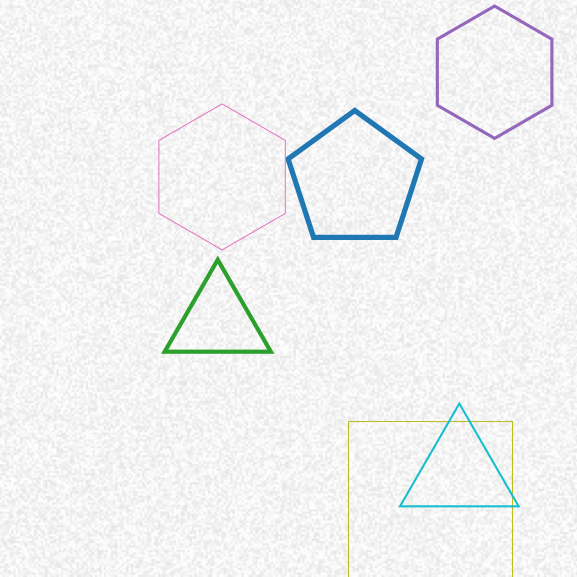[{"shape": "pentagon", "thickness": 2.5, "radius": 0.61, "center": [0.614, 0.686]}, {"shape": "triangle", "thickness": 2, "radius": 0.53, "center": [0.377, 0.443]}, {"shape": "hexagon", "thickness": 1.5, "radius": 0.57, "center": [0.856, 0.874]}, {"shape": "hexagon", "thickness": 0.5, "radius": 0.63, "center": [0.385, 0.693]}, {"shape": "square", "thickness": 0.5, "radius": 0.71, "center": [0.745, 0.128]}, {"shape": "triangle", "thickness": 1, "radius": 0.59, "center": [0.795, 0.182]}]